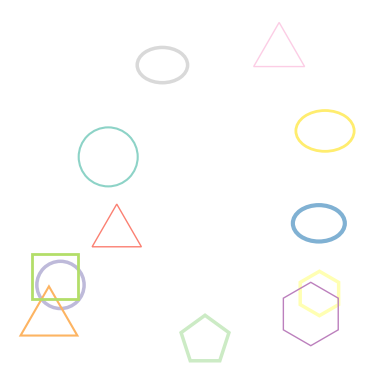[{"shape": "circle", "thickness": 1.5, "radius": 0.38, "center": [0.281, 0.593]}, {"shape": "hexagon", "thickness": 2.5, "radius": 0.29, "center": [0.83, 0.238]}, {"shape": "circle", "thickness": 2.5, "radius": 0.31, "center": [0.157, 0.26]}, {"shape": "triangle", "thickness": 1, "radius": 0.37, "center": [0.303, 0.396]}, {"shape": "oval", "thickness": 3, "radius": 0.34, "center": [0.828, 0.42]}, {"shape": "triangle", "thickness": 1.5, "radius": 0.43, "center": [0.127, 0.171]}, {"shape": "square", "thickness": 2, "radius": 0.29, "center": [0.143, 0.282]}, {"shape": "triangle", "thickness": 1, "radius": 0.38, "center": [0.725, 0.865]}, {"shape": "oval", "thickness": 2.5, "radius": 0.33, "center": [0.422, 0.831]}, {"shape": "hexagon", "thickness": 1, "radius": 0.41, "center": [0.807, 0.184]}, {"shape": "pentagon", "thickness": 2.5, "radius": 0.33, "center": [0.533, 0.116]}, {"shape": "oval", "thickness": 2, "radius": 0.38, "center": [0.844, 0.66]}]